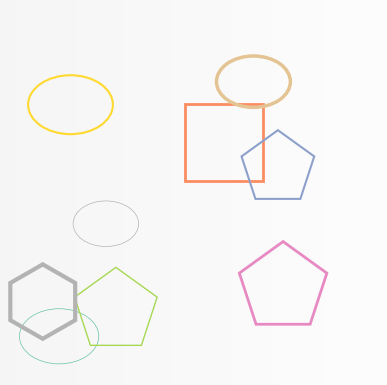[{"shape": "oval", "thickness": 0.5, "radius": 0.51, "center": [0.153, 0.126]}, {"shape": "square", "thickness": 2, "radius": 0.5, "center": [0.579, 0.631]}, {"shape": "pentagon", "thickness": 1.5, "radius": 0.49, "center": [0.717, 0.563]}, {"shape": "pentagon", "thickness": 2, "radius": 0.59, "center": [0.731, 0.254]}, {"shape": "pentagon", "thickness": 1, "radius": 0.56, "center": [0.299, 0.194]}, {"shape": "oval", "thickness": 1.5, "radius": 0.55, "center": [0.182, 0.728]}, {"shape": "oval", "thickness": 2.5, "radius": 0.48, "center": [0.654, 0.788]}, {"shape": "hexagon", "thickness": 3, "radius": 0.48, "center": [0.11, 0.217]}, {"shape": "oval", "thickness": 0.5, "radius": 0.42, "center": [0.273, 0.419]}]